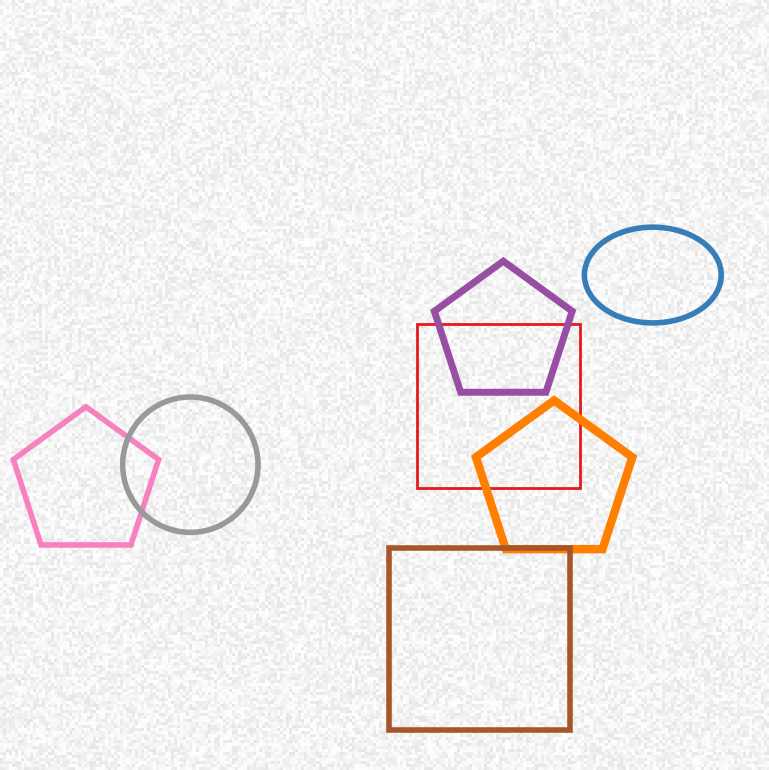[{"shape": "square", "thickness": 1, "radius": 0.53, "center": [0.647, 0.473]}, {"shape": "oval", "thickness": 2, "radius": 0.44, "center": [0.848, 0.643]}, {"shape": "pentagon", "thickness": 2.5, "radius": 0.47, "center": [0.654, 0.567]}, {"shape": "pentagon", "thickness": 3, "radius": 0.53, "center": [0.72, 0.373]}, {"shape": "square", "thickness": 2, "radius": 0.59, "center": [0.623, 0.17]}, {"shape": "pentagon", "thickness": 2, "radius": 0.5, "center": [0.112, 0.373]}, {"shape": "circle", "thickness": 2, "radius": 0.44, "center": [0.247, 0.396]}]